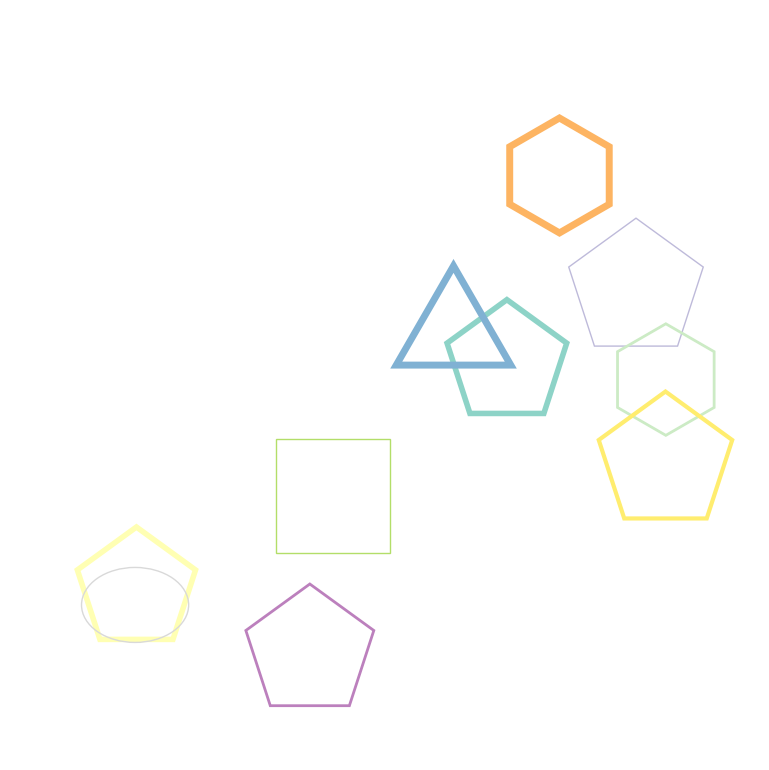[{"shape": "pentagon", "thickness": 2, "radius": 0.41, "center": [0.658, 0.529]}, {"shape": "pentagon", "thickness": 2, "radius": 0.4, "center": [0.177, 0.235]}, {"shape": "pentagon", "thickness": 0.5, "radius": 0.46, "center": [0.826, 0.625]}, {"shape": "triangle", "thickness": 2.5, "radius": 0.43, "center": [0.589, 0.569]}, {"shape": "hexagon", "thickness": 2.5, "radius": 0.37, "center": [0.727, 0.772]}, {"shape": "square", "thickness": 0.5, "radius": 0.37, "center": [0.432, 0.356]}, {"shape": "oval", "thickness": 0.5, "radius": 0.35, "center": [0.175, 0.214]}, {"shape": "pentagon", "thickness": 1, "radius": 0.44, "center": [0.402, 0.154]}, {"shape": "hexagon", "thickness": 1, "radius": 0.36, "center": [0.865, 0.507]}, {"shape": "pentagon", "thickness": 1.5, "radius": 0.46, "center": [0.864, 0.4]}]